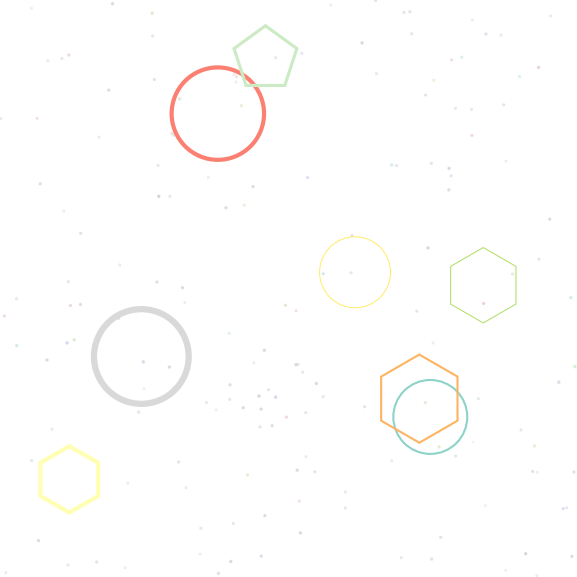[{"shape": "circle", "thickness": 1, "radius": 0.32, "center": [0.745, 0.277]}, {"shape": "hexagon", "thickness": 2, "radius": 0.29, "center": [0.12, 0.169]}, {"shape": "circle", "thickness": 2, "radius": 0.4, "center": [0.377, 0.802]}, {"shape": "hexagon", "thickness": 1, "radius": 0.38, "center": [0.726, 0.309]}, {"shape": "hexagon", "thickness": 0.5, "radius": 0.33, "center": [0.837, 0.505]}, {"shape": "circle", "thickness": 3, "radius": 0.41, "center": [0.245, 0.382]}, {"shape": "pentagon", "thickness": 1.5, "radius": 0.29, "center": [0.46, 0.897]}, {"shape": "circle", "thickness": 0.5, "radius": 0.31, "center": [0.615, 0.528]}]